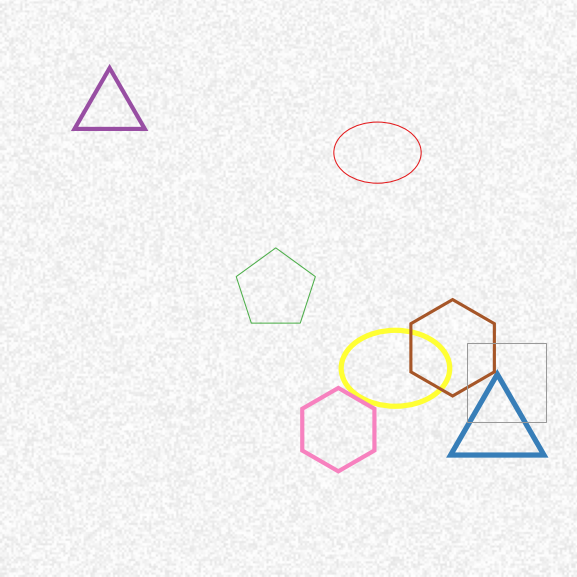[{"shape": "oval", "thickness": 0.5, "radius": 0.38, "center": [0.654, 0.735]}, {"shape": "triangle", "thickness": 2.5, "radius": 0.47, "center": [0.861, 0.258]}, {"shape": "pentagon", "thickness": 0.5, "radius": 0.36, "center": [0.478, 0.498]}, {"shape": "triangle", "thickness": 2, "radius": 0.35, "center": [0.19, 0.811]}, {"shape": "oval", "thickness": 2.5, "radius": 0.47, "center": [0.685, 0.361]}, {"shape": "hexagon", "thickness": 1.5, "radius": 0.42, "center": [0.784, 0.397]}, {"shape": "hexagon", "thickness": 2, "radius": 0.36, "center": [0.586, 0.255]}, {"shape": "square", "thickness": 0.5, "radius": 0.34, "center": [0.877, 0.337]}]